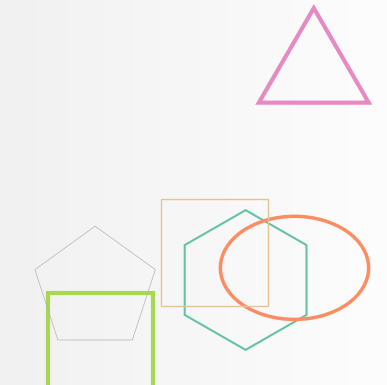[{"shape": "hexagon", "thickness": 1.5, "radius": 0.91, "center": [0.634, 0.273]}, {"shape": "oval", "thickness": 2.5, "radius": 0.96, "center": [0.76, 0.304]}, {"shape": "triangle", "thickness": 3, "radius": 0.82, "center": [0.81, 0.815]}, {"shape": "square", "thickness": 3, "radius": 0.68, "center": [0.259, 0.102]}, {"shape": "square", "thickness": 1, "radius": 0.69, "center": [0.554, 0.344]}, {"shape": "pentagon", "thickness": 0.5, "radius": 0.82, "center": [0.245, 0.249]}]